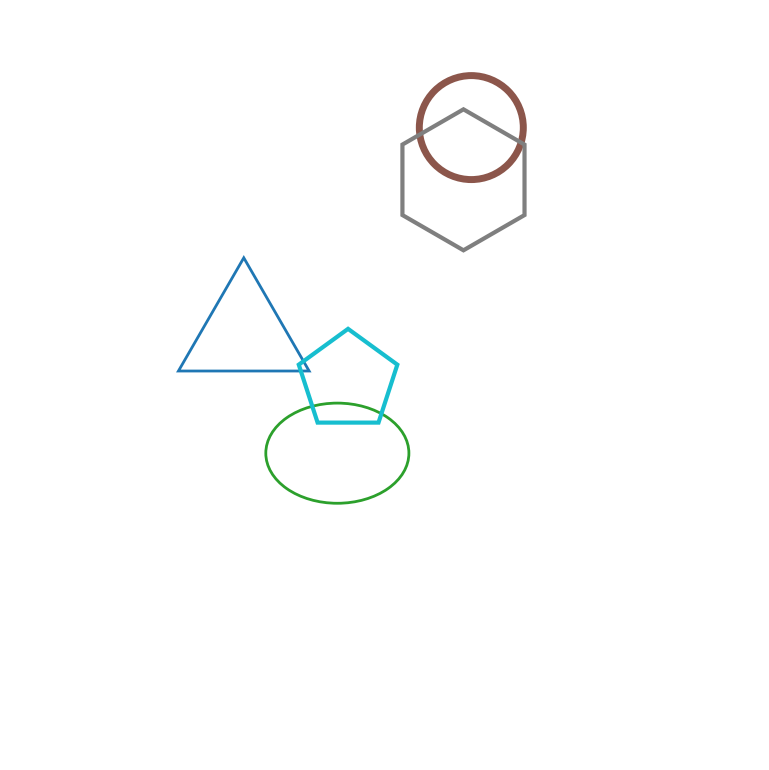[{"shape": "triangle", "thickness": 1, "radius": 0.49, "center": [0.317, 0.567]}, {"shape": "oval", "thickness": 1, "radius": 0.46, "center": [0.438, 0.411]}, {"shape": "circle", "thickness": 2.5, "radius": 0.34, "center": [0.612, 0.834]}, {"shape": "hexagon", "thickness": 1.5, "radius": 0.46, "center": [0.602, 0.766]}, {"shape": "pentagon", "thickness": 1.5, "radius": 0.34, "center": [0.452, 0.506]}]